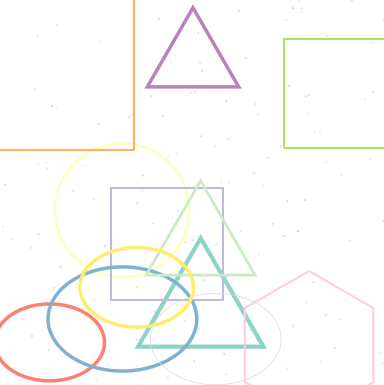[{"shape": "triangle", "thickness": 3, "radius": 0.94, "center": [0.521, 0.193]}, {"shape": "circle", "thickness": 1.5, "radius": 0.87, "center": [0.317, 0.454]}, {"shape": "square", "thickness": 1.5, "radius": 0.72, "center": [0.434, 0.367]}, {"shape": "oval", "thickness": 2.5, "radius": 0.71, "center": [0.129, 0.111]}, {"shape": "oval", "thickness": 2.5, "radius": 0.97, "center": [0.318, 0.171]}, {"shape": "square", "thickness": 1.5, "radius": 0.99, "center": [0.152, 0.809]}, {"shape": "square", "thickness": 1.5, "radius": 0.71, "center": [0.879, 0.757]}, {"shape": "hexagon", "thickness": 1.5, "radius": 0.96, "center": [0.803, 0.103]}, {"shape": "oval", "thickness": 0.5, "radius": 0.85, "center": [0.561, 0.119]}, {"shape": "triangle", "thickness": 2.5, "radius": 0.69, "center": [0.501, 0.843]}, {"shape": "triangle", "thickness": 2, "radius": 0.82, "center": [0.521, 0.367]}, {"shape": "oval", "thickness": 2.5, "radius": 0.74, "center": [0.355, 0.254]}]